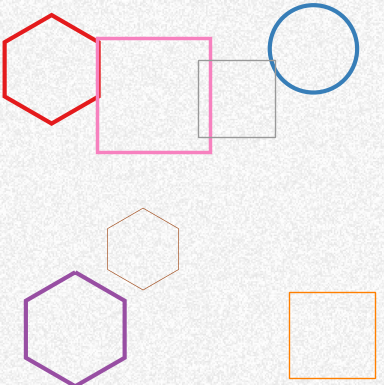[{"shape": "hexagon", "thickness": 3, "radius": 0.7, "center": [0.134, 0.82]}, {"shape": "circle", "thickness": 3, "radius": 0.57, "center": [0.814, 0.873]}, {"shape": "hexagon", "thickness": 3, "radius": 0.74, "center": [0.195, 0.145]}, {"shape": "square", "thickness": 1, "radius": 0.56, "center": [0.863, 0.129]}, {"shape": "hexagon", "thickness": 0.5, "radius": 0.53, "center": [0.372, 0.353]}, {"shape": "square", "thickness": 2.5, "radius": 0.74, "center": [0.399, 0.753]}, {"shape": "square", "thickness": 1, "radius": 0.5, "center": [0.614, 0.744]}]